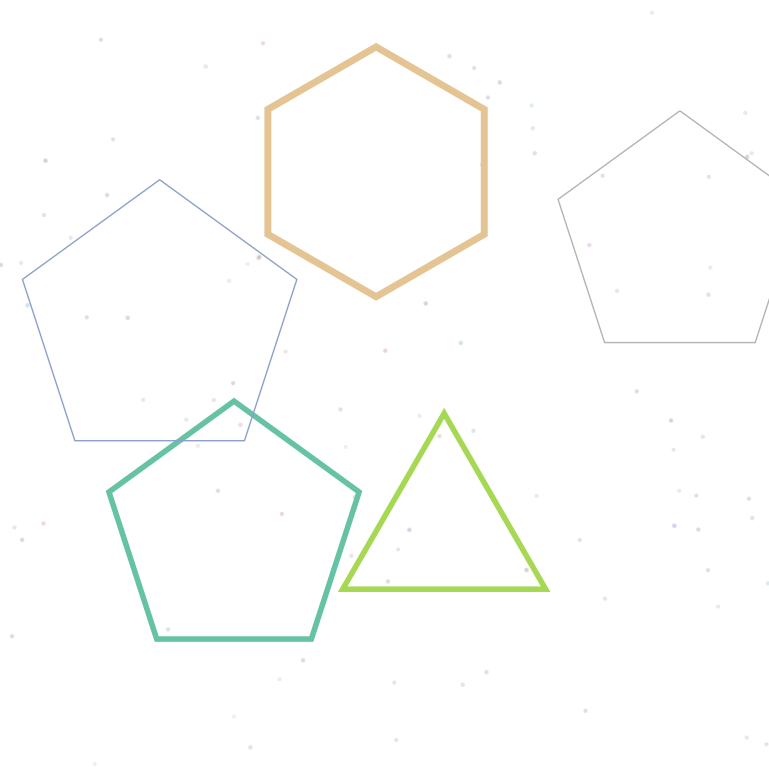[{"shape": "pentagon", "thickness": 2, "radius": 0.85, "center": [0.304, 0.308]}, {"shape": "pentagon", "thickness": 0.5, "radius": 0.94, "center": [0.207, 0.579]}, {"shape": "triangle", "thickness": 2, "radius": 0.76, "center": [0.577, 0.311]}, {"shape": "hexagon", "thickness": 2.5, "radius": 0.81, "center": [0.488, 0.777]}, {"shape": "pentagon", "thickness": 0.5, "radius": 0.83, "center": [0.883, 0.69]}]